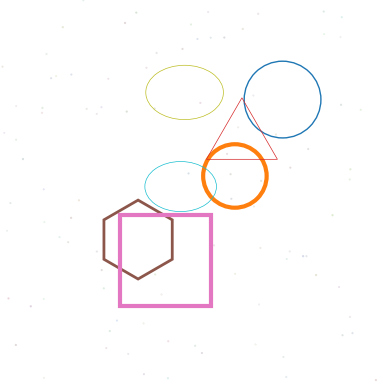[{"shape": "circle", "thickness": 1, "radius": 0.5, "center": [0.734, 0.741]}, {"shape": "circle", "thickness": 3, "radius": 0.41, "center": [0.61, 0.543]}, {"shape": "triangle", "thickness": 0.5, "radius": 0.53, "center": [0.628, 0.639]}, {"shape": "hexagon", "thickness": 2, "radius": 0.51, "center": [0.359, 0.378]}, {"shape": "square", "thickness": 3, "radius": 0.59, "center": [0.429, 0.323]}, {"shape": "oval", "thickness": 0.5, "radius": 0.5, "center": [0.479, 0.76]}, {"shape": "oval", "thickness": 0.5, "radius": 0.46, "center": [0.469, 0.515]}]